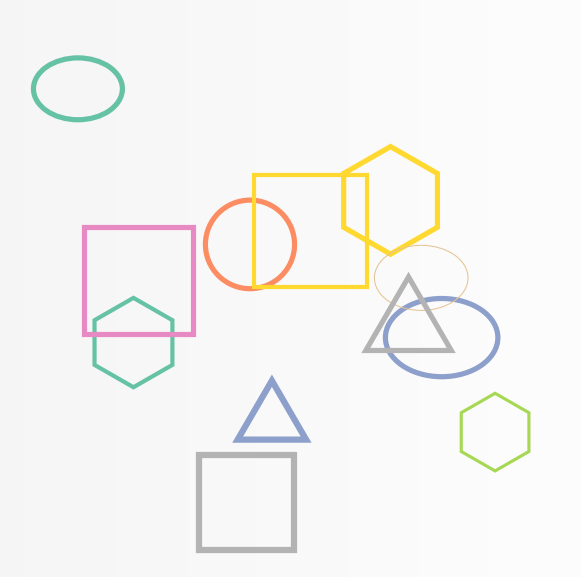[{"shape": "hexagon", "thickness": 2, "radius": 0.39, "center": [0.23, 0.406]}, {"shape": "oval", "thickness": 2.5, "radius": 0.38, "center": [0.134, 0.845]}, {"shape": "circle", "thickness": 2.5, "radius": 0.38, "center": [0.43, 0.576]}, {"shape": "oval", "thickness": 2.5, "radius": 0.48, "center": [0.76, 0.415]}, {"shape": "triangle", "thickness": 3, "radius": 0.34, "center": [0.468, 0.272]}, {"shape": "square", "thickness": 2.5, "radius": 0.47, "center": [0.238, 0.514]}, {"shape": "hexagon", "thickness": 1.5, "radius": 0.34, "center": [0.852, 0.251]}, {"shape": "hexagon", "thickness": 2.5, "radius": 0.47, "center": [0.672, 0.652]}, {"shape": "square", "thickness": 2, "radius": 0.49, "center": [0.534, 0.599]}, {"shape": "oval", "thickness": 0.5, "radius": 0.4, "center": [0.725, 0.518]}, {"shape": "triangle", "thickness": 2.5, "radius": 0.42, "center": [0.703, 0.435]}, {"shape": "square", "thickness": 3, "radius": 0.41, "center": [0.424, 0.13]}]